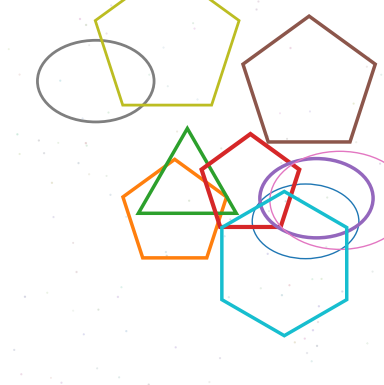[{"shape": "oval", "thickness": 1, "radius": 0.69, "center": [0.794, 0.425]}, {"shape": "pentagon", "thickness": 2.5, "radius": 0.71, "center": [0.454, 0.445]}, {"shape": "triangle", "thickness": 2.5, "radius": 0.73, "center": [0.487, 0.519]}, {"shape": "pentagon", "thickness": 3, "radius": 0.67, "center": [0.65, 0.518]}, {"shape": "oval", "thickness": 2.5, "radius": 0.74, "center": [0.822, 0.485]}, {"shape": "pentagon", "thickness": 2.5, "radius": 0.9, "center": [0.803, 0.777]}, {"shape": "oval", "thickness": 1, "radius": 0.91, "center": [0.883, 0.48]}, {"shape": "oval", "thickness": 2, "radius": 0.76, "center": [0.249, 0.789]}, {"shape": "pentagon", "thickness": 2, "radius": 0.98, "center": [0.434, 0.886]}, {"shape": "hexagon", "thickness": 2.5, "radius": 0.94, "center": [0.738, 0.315]}]